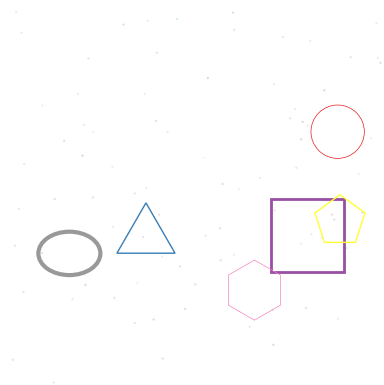[{"shape": "circle", "thickness": 0.5, "radius": 0.35, "center": [0.877, 0.658]}, {"shape": "triangle", "thickness": 1, "radius": 0.44, "center": [0.379, 0.386]}, {"shape": "square", "thickness": 2, "radius": 0.48, "center": [0.799, 0.389]}, {"shape": "pentagon", "thickness": 1, "radius": 0.34, "center": [0.883, 0.426]}, {"shape": "hexagon", "thickness": 0.5, "radius": 0.39, "center": [0.661, 0.246]}, {"shape": "oval", "thickness": 3, "radius": 0.4, "center": [0.18, 0.342]}]